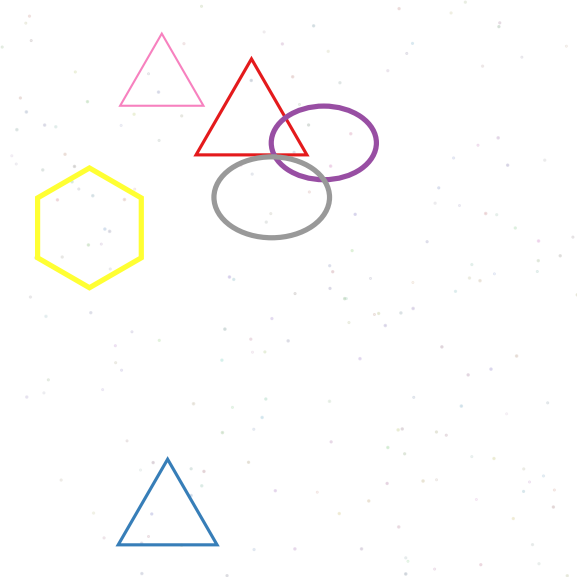[{"shape": "triangle", "thickness": 1.5, "radius": 0.55, "center": [0.435, 0.786]}, {"shape": "triangle", "thickness": 1.5, "radius": 0.49, "center": [0.29, 0.105]}, {"shape": "oval", "thickness": 2.5, "radius": 0.46, "center": [0.561, 0.752]}, {"shape": "hexagon", "thickness": 2.5, "radius": 0.52, "center": [0.155, 0.605]}, {"shape": "triangle", "thickness": 1, "radius": 0.42, "center": [0.28, 0.858]}, {"shape": "oval", "thickness": 2.5, "radius": 0.5, "center": [0.471, 0.657]}]